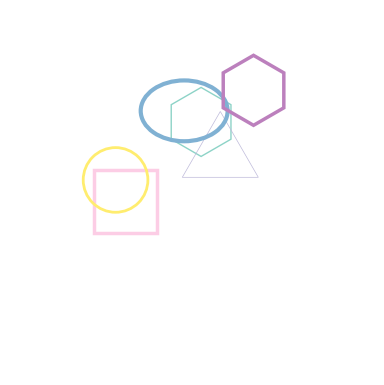[{"shape": "hexagon", "thickness": 1, "radius": 0.45, "center": [0.522, 0.683]}, {"shape": "triangle", "thickness": 0.5, "radius": 0.57, "center": [0.572, 0.596]}, {"shape": "oval", "thickness": 3, "radius": 0.56, "center": [0.478, 0.712]}, {"shape": "square", "thickness": 2.5, "radius": 0.41, "center": [0.327, 0.475]}, {"shape": "hexagon", "thickness": 2.5, "radius": 0.45, "center": [0.659, 0.765]}, {"shape": "circle", "thickness": 2, "radius": 0.42, "center": [0.3, 0.533]}]